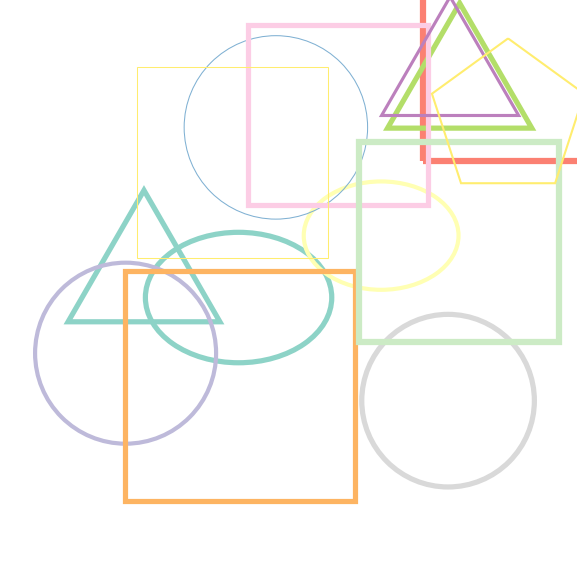[{"shape": "oval", "thickness": 2.5, "radius": 0.81, "center": [0.413, 0.484]}, {"shape": "triangle", "thickness": 2.5, "radius": 0.76, "center": [0.249, 0.518]}, {"shape": "oval", "thickness": 2, "radius": 0.67, "center": [0.66, 0.591]}, {"shape": "circle", "thickness": 2, "radius": 0.78, "center": [0.217, 0.388]}, {"shape": "square", "thickness": 3, "radius": 0.77, "center": [0.887, 0.875]}, {"shape": "circle", "thickness": 0.5, "radius": 0.79, "center": [0.478, 0.779]}, {"shape": "square", "thickness": 2.5, "radius": 0.99, "center": [0.415, 0.331]}, {"shape": "triangle", "thickness": 2.5, "radius": 0.72, "center": [0.796, 0.849]}, {"shape": "square", "thickness": 2.5, "radius": 0.78, "center": [0.585, 0.8]}, {"shape": "circle", "thickness": 2.5, "radius": 0.75, "center": [0.776, 0.305]}, {"shape": "triangle", "thickness": 1.5, "radius": 0.69, "center": [0.779, 0.868]}, {"shape": "square", "thickness": 3, "radius": 0.86, "center": [0.795, 0.58]}, {"shape": "pentagon", "thickness": 1, "radius": 0.69, "center": [0.88, 0.794]}, {"shape": "square", "thickness": 0.5, "radius": 0.83, "center": [0.402, 0.718]}]